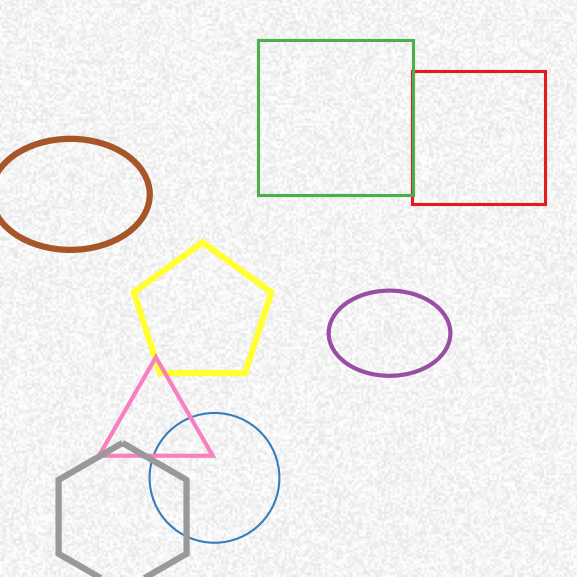[{"shape": "square", "thickness": 1.5, "radius": 0.58, "center": [0.829, 0.761]}, {"shape": "circle", "thickness": 1, "radius": 0.56, "center": [0.371, 0.172]}, {"shape": "square", "thickness": 1.5, "radius": 0.67, "center": [0.581, 0.795]}, {"shape": "oval", "thickness": 2, "radius": 0.53, "center": [0.675, 0.422]}, {"shape": "pentagon", "thickness": 3, "radius": 0.63, "center": [0.351, 0.454]}, {"shape": "oval", "thickness": 3, "radius": 0.69, "center": [0.122, 0.663]}, {"shape": "triangle", "thickness": 2, "radius": 0.57, "center": [0.27, 0.267]}, {"shape": "hexagon", "thickness": 3, "radius": 0.64, "center": [0.212, 0.104]}]